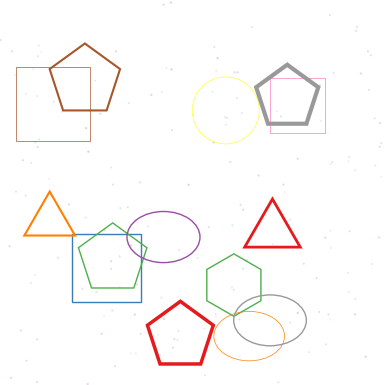[{"shape": "pentagon", "thickness": 2.5, "radius": 0.45, "center": [0.469, 0.127]}, {"shape": "triangle", "thickness": 2, "radius": 0.42, "center": [0.708, 0.4]}, {"shape": "square", "thickness": 1, "radius": 0.44, "center": [0.276, 0.304]}, {"shape": "pentagon", "thickness": 1, "radius": 0.47, "center": [0.293, 0.328]}, {"shape": "hexagon", "thickness": 1, "radius": 0.41, "center": [0.607, 0.26]}, {"shape": "oval", "thickness": 1, "radius": 0.47, "center": [0.425, 0.384]}, {"shape": "triangle", "thickness": 1.5, "radius": 0.38, "center": [0.129, 0.426]}, {"shape": "oval", "thickness": 0.5, "radius": 0.46, "center": [0.647, 0.127]}, {"shape": "circle", "thickness": 0.5, "radius": 0.44, "center": [0.586, 0.713]}, {"shape": "square", "thickness": 0.5, "radius": 0.48, "center": [0.138, 0.731]}, {"shape": "pentagon", "thickness": 1.5, "radius": 0.48, "center": [0.22, 0.791]}, {"shape": "square", "thickness": 0.5, "radius": 0.36, "center": [0.773, 0.726]}, {"shape": "oval", "thickness": 1, "radius": 0.47, "center": [0.701, 0.168]}, {"shape": "pentagon", "thickness": 3, "radius": 0.42, "center": [0.746, 0.747]}]